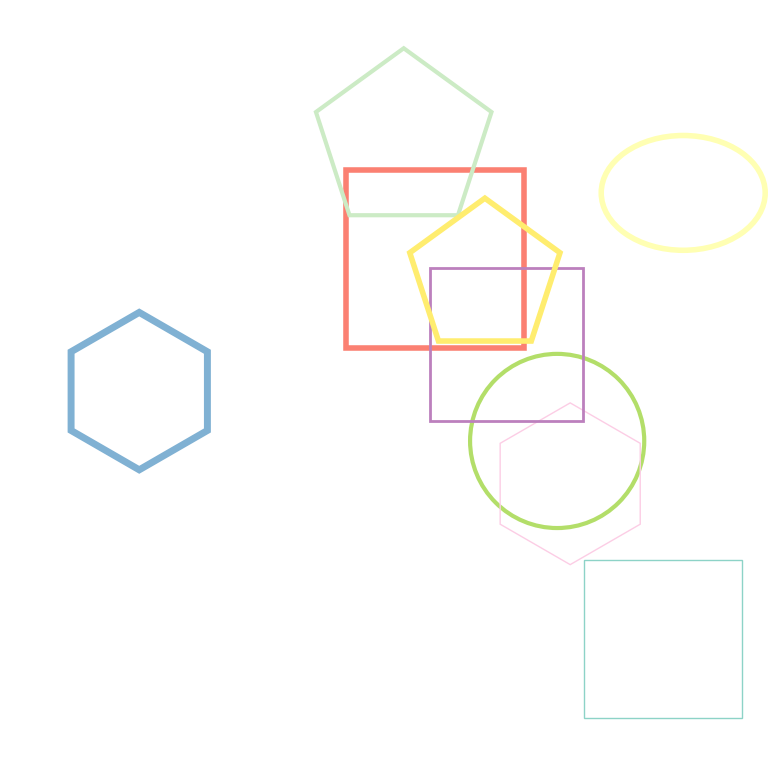[{"shape": "square", "thickness": 0.5, "radius": 0.51, "center": [0.861, 0.17]}, {"shape": "oval", "thickness": 2, "radius": 0.53, "center": [0.887, 0.749]}, {"shape": "square", "thickness": 2, "radius": 0.58, "center": [0.565, 0.664]}, {"shape": "hexagon", "thickness": 2.5, "radius": 0.51, "center": [0.181, 0.492]}, {"shape": "circle", "thickness": 1.5, "radius": 0.57, "center": [0.724, 0.427]}, {"shape": "hexagon", "thickness": 0.5, "radius": 0.53, "center": [0.741, 0.372]}, {"shape": "square", "thickness": 1, "radius": 0.5, "center": [0.658, 0.553]}, {"shape": "pentagon", "thickness": 1.5, "radius": 0.6, "center": [0.524, 0.817]}, {"shape": "pentagon", "thickness": 2, "radius": 0.51, "center": [0.63, 0.64]}]